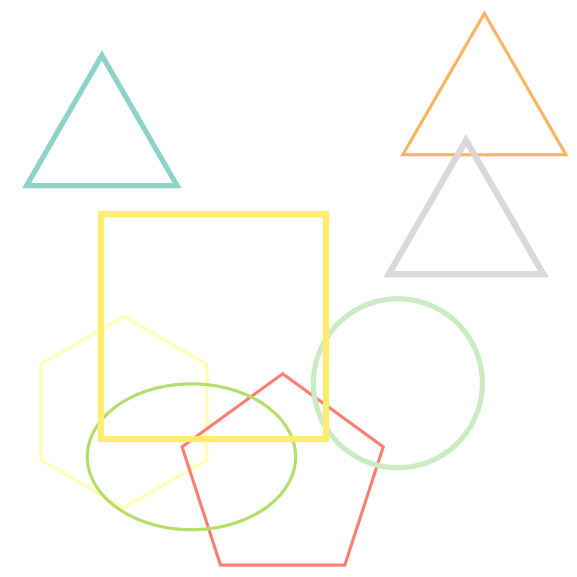[{"shape": "triangle", "thickness": 2.5, "radius": 0.75, "center": [0.176, 0.753]}, {"shape": "hexagon", "thickness": 1.5, "radius": 0.83, "center": [0.214, 0.285]}, {"shape": "pentagon", "thickness": 1.5, "radius": 0.92, "center": [0.489, 0.169]}, {"shape": "triangle", "thickness": 1.5, "radius": 0.82, "center": [0.839, 0.813]}, {"shape": "oval", "thickness": 1.5, "radius": 0.9, "center": [0.332, 0.208]}, {"shape": "triangle", "thickness": 3, "radius": 0.77, "center": [0.807, 0.602]}, {"shape": "circle", "thickness": 2.5, "radius": 0.73, "center": [0.689, 0.335]}, {"shape": "square", "thickness": 3, "radius": 0.97, "center": [0.37, 0.434]}]